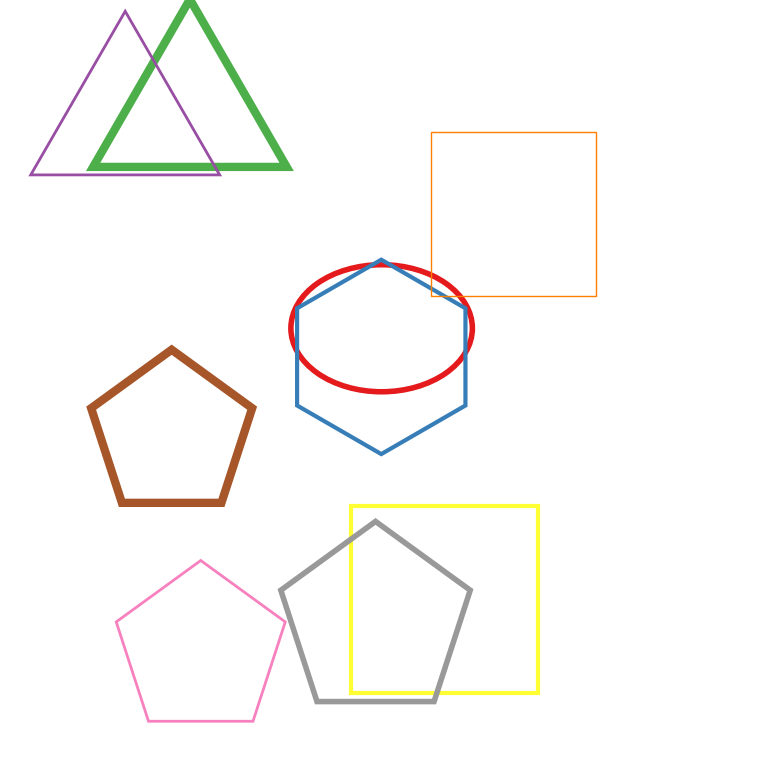[{"shape": "oval", "thickness": 2, "radius": 0.59, "center": [0.496, 0.574]}, {"shape": "hexagon", "thickness": 1.5, "radius": 0.63, "center": [0.495, 0.536]}, {"shape": "triangle", "thickness": 3, "radius": 0.73, "center": [0.247, 0.856]}, {"shape": "triangle", "thickness": 1, "radius": 0.71, "center": [0.163, 0.844]}, {"shape": "square", "thickness": 0.5, "radius": 0.53, "center": [0.667, 0.722]}, {"shape": "square", "thickness": 1.5, "radius": 0.61, "center": [0.577, 0.222]}, {"shape": "pentagon", "thickness": 3, "radius": 0.55, "center": [0.223, 0.436]}, {"shape": "pentagon", "thickness": 1, "radius": 0.58, "center": [0.261, 0.157]}, {"shape": "pentagon", "thickness": 2, "radius": 0.65, "center": [0.488, 0.193]}]